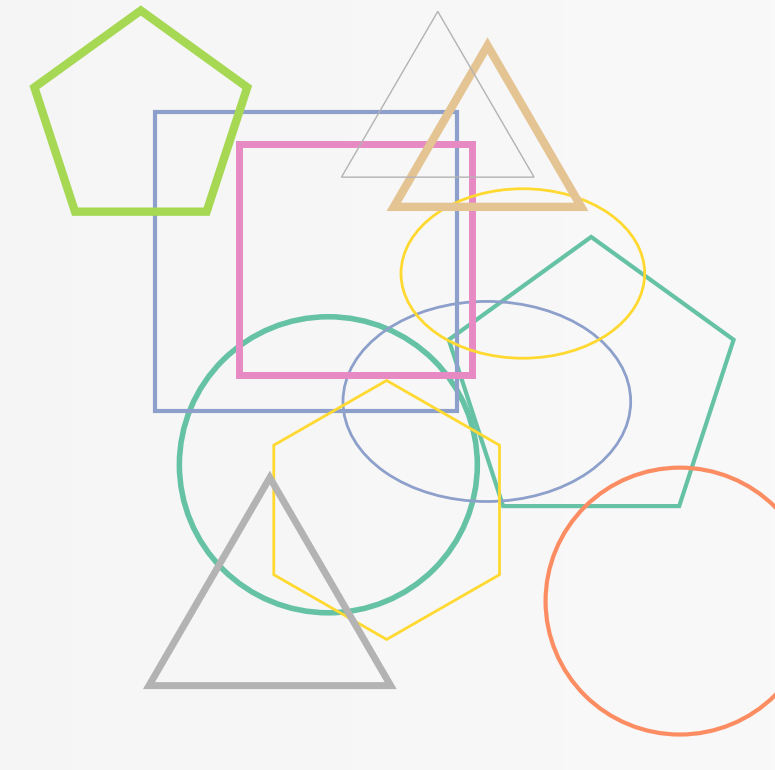[{"shape": "pentagon", "thickness": 1.5, "radius": 0.97, "center": [0.763, 0.499]}, {"shape": "circle", "thickness": 2, "radius": 0.96, "center": [0.424, 0.396]}, {"shape": "circle", "thickness": 1.5, "radius": 0.87, "center": [0.877, 0.219]}, {"shape": "oval", "thickness": 1, "radius": 0.93, "center": [0.628, 0.479]}, {"shape": "square", "thickness": 1.5, "radius": 0.97, "center": [0.395, 0.66]}, {"shape": "square", "thickness": 2.5, "radius": 0.75, "center": [0.459, 0.663]}, {"shape": "pentagon", "thickness": 3, "radius": 0.72, "center": [0.182, 0.842]}, {"shape": "oval", "thickness": 1, "radius": 0.79, "center": [0.675, 0.645]}, {"shape": "hexagon", "thickness": 1, "radius": 0.84, "center": [0.499, 0.338]}, {"shape": "triangle", "thickness": 3, "radius": 0.7, "center": [0.629, 0.801]}, {"shape": "triangle", "thickness": 0.5, "radius": 0.72, "center": [0.565, 0.842]}, {"shape": "triangle", "thickness": 2.5, "radius": 0.9, "center": [0.348, 0.2]}]